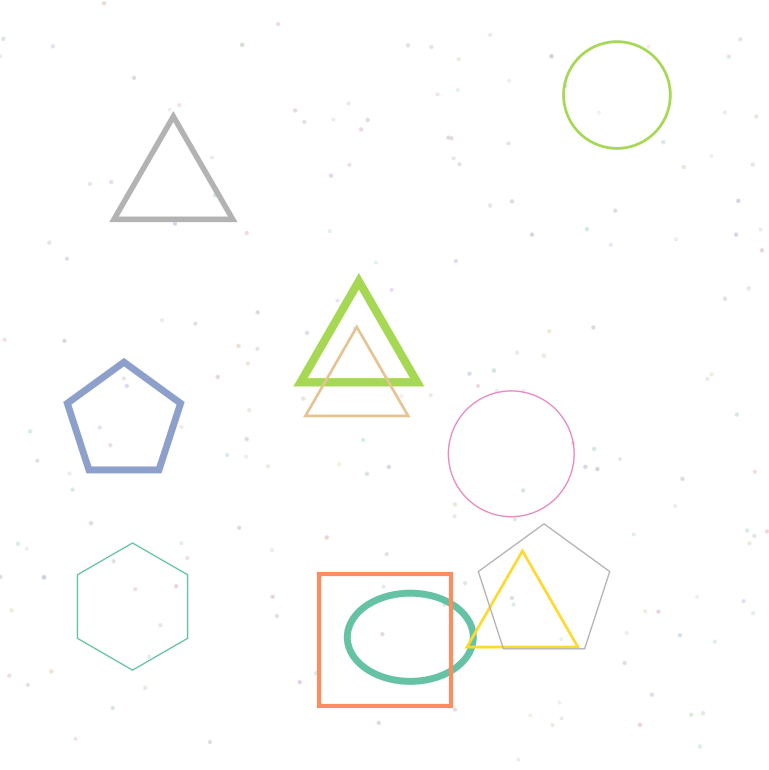[{"shape": "oval", "thickness": 2.5, "radius": 0.41, "center": [0.533, 0.172]}, {"shape": "hexagon", "thickness": 0.5, "radius": 0.41, "center": [0.172, 0.212]}, {"shape": "square", "thickness": 1.5, "radius": 0.43, "center": [0.5, 0.169]}, {"shape": "pentagon", "thickness": 2.5, "radius": 0.39, "center": [0.161, 0.452]}, {"shape": "circle", "thickness": 0.5, "radius": 0.41, "center": [0.664, 0.411]}, {"shape": "circle", "thickness": 1, "radius": 0.35, "center": [0.801, 0.877]}, {"shape": "triangle", "thickness": 3, "radius": 0.44, "center": [0.466, 0.547]}, {"shape": "triangle", "thickness": 1, "radius": 0.42, "center": [0.678, 0.201]}, {"shape": "triangle", "thickness": 1, "radius": 0.39, "center": [0.463, 0.498]}, {"shape": "triangle", "thickness": 2, "radius": 0.45, "center": [0.225, 0.76]}, {"shape": "pentagon", "thickness": 0.5, "radius": 0.45, "center": [0.707, 0.23]}]